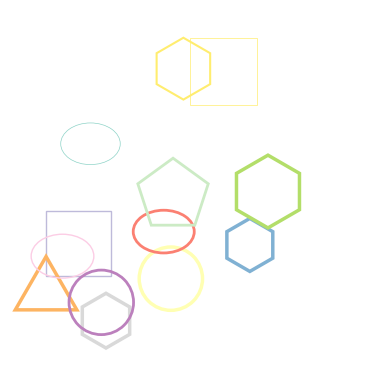[{"shape": "oval", "thickness": 0.5, "radius": 0.39, "center": [0.235, 0.627]}, {"shape": "circle", "thickness": 2.5, "radius": 0.41, "center": [0.444, 0.276]}, {"shape": "square", "thickness": 1, "radius": 0.42, "center": [0.205, 0.369]}, {"shape": "oval", "thickness": 2, "radius": 0.4, "center": [0.425, 0.398]}, {"shape": "hexagon", "thickness": 2.5, "radius": 0.34, "center": [0.649, 0.364]}, {"shape": "triangle", "thickness": 2.5, "radius": 0.46, "center": [0.12, 0.241]}, {"shape": "hexagon", "thickness": 2.5, "radius": 0.47, "center": [0.696, 0.502]}, {"shape": "oval", "thickness": 1, "radius": 0.41, "center": [0.162, 0.335]}, {"shape": "hexagon", "thickness": 2.5, "radius": 0.36, "center": [0.275, 0.167]}, {"shape": "circle", "thickness": 2, "radius": 0.42, "center": [0.263, 0.215]}, {"shape": "pentagon", "thickness": 2, "radius": 0.48, "center": [0.449, 0.493]}, {"shape": "square", "thickness": 0.5, "radius": 0.44, "center": [0.58, 0.814]}, {"shape": "hexagon", "thickness": 1.5, "radius": 0.4, "center": [0.476, 0.822]}]